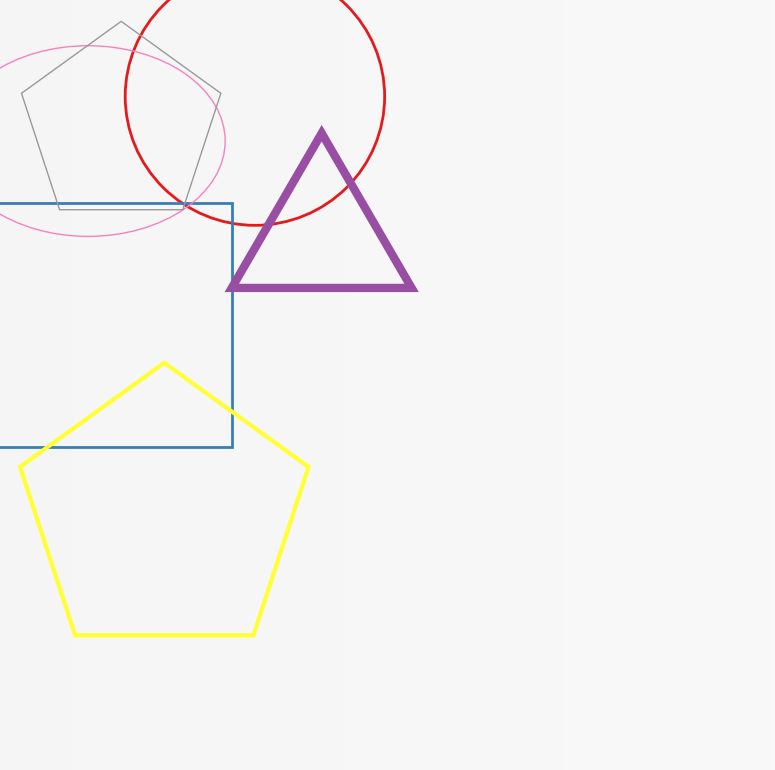[{"shape": "circle", "thickness": 1, "radius": 0.84, "center": [0.329, 0.875]}, {"shape": "square", "thickness": 1, "radius": 0.79, "center": [0.14, 0.578]}, {"shape": "triangle", "thickness": 3, "radius": 0.67, "center": [0.415, 0.693]}, {"shape": "pentagon", "thickness": 1.5, "radius": 0.98, "center": [0.212, 0.333]}, {"shape": "oval", "thickness": 0.5, "radius": 0.88, "center": [0.114, 0.817]}, {"shape": "pentagon", "thickness": 0.5, "radius": 0.68, "center": [0.156, 0.837]}]